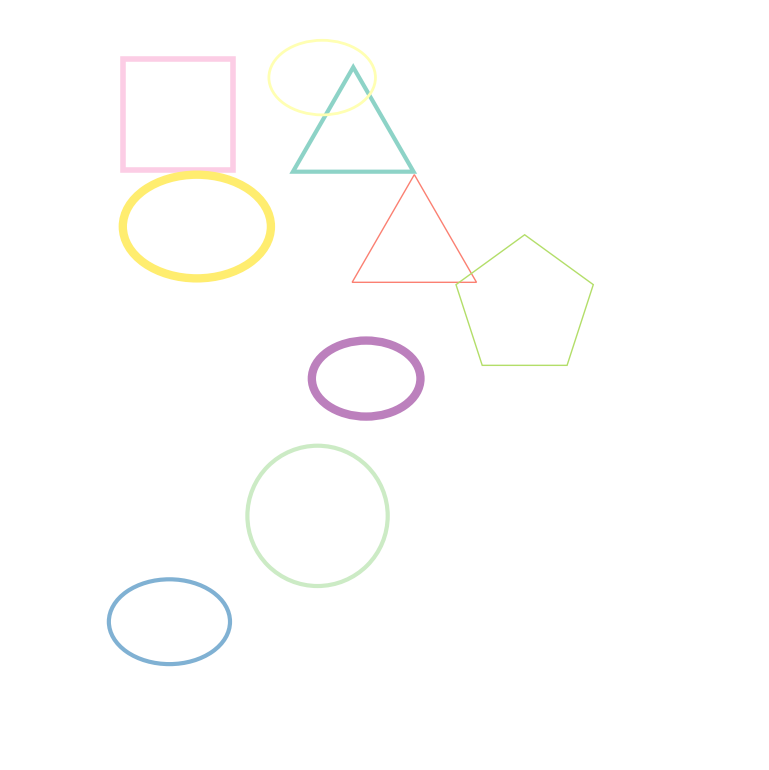[{"shape": "triangle", "thickness": 1.5, "radius": 0.45, "center": [0.459, 0.822]}, {"shape": "oval", "thickness": 1, "radius": 0.35, "center": [0.418, 0.899]}, {"shape": "triangle", "thickness": 0.5, "radius": 0.47, "center": [0.538, 0.68]}, {"shape": "oval", "thickness": 1.5, "radius": 0.39, "center": [0.22, 0.193]}, {"shape": "pentagon", "thickness": 0.5, "radius": 0.47, "center": [0.681, 0.601]}, {"shape": "square", "thickness": 2, "radius": 0.36, "center": [0.231, 0.851]}, {"shape": "oval", "thickness": 3, "radius": 0.35, "center": [0.476, 0.508]}, {"shape": "circle", "thickness": 1.5, "radius": 0.46, "center": [0.412, 0.33]}, {"shape": "oval", "thickness": 3, "radius": 0.48, "center": [0.256, 0.706]}]